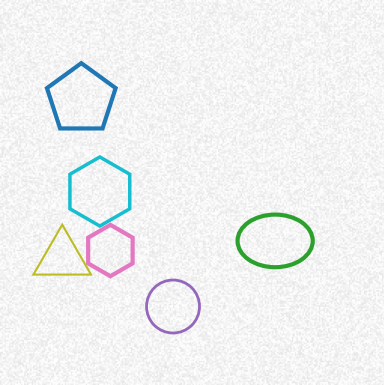[{"shape": "pentagon", "thickness": 3, "radius": 0.47, "center": [0.211, 0.742]}, {"shape": "oval", "thickness": 3, "radius": 0.49, "center": [0.715, 0.374]}, {"shape": "circle", "thickness": 2, "radius": 0.34, "center": [0.449, 0.204]}, {"shape": "hexagon", "thickness": 3, "radius": 0.33, "center": [0.287, 0.349]}, {"shape": "triangle", "thickness": 1.5, "radius": 0.43, "center": [0.162, 0.33]}, {"shape": "hexagon", "thickness": 2.5, "radius": 0.45, "center": [0.259, 0.503]}]